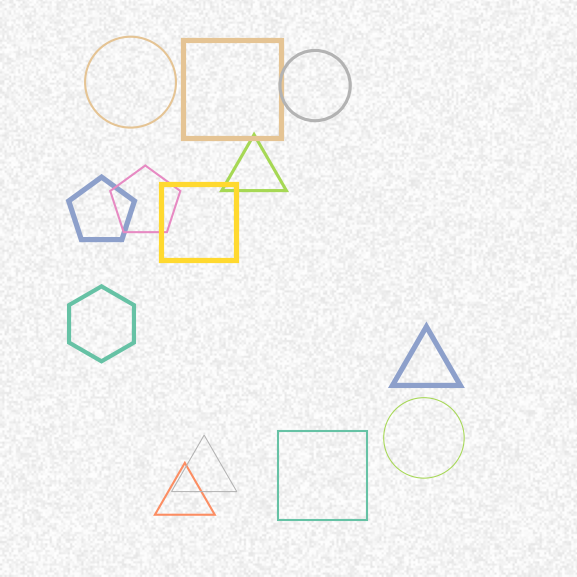[{"shape": "hexagon", "thickness": 2, "radius": 0.32, "center": [0.176, 0.438]}, {"shape": "square", "thickness": 1, "radius": 0.39, "center": [0.558, 0.176]}, {"shape": "triangle", "thickness": 1, "radius": 0.3, "center": [0.32, 0.138]}, {"shape": "pentagon", "thickness": 2.5, "radius": 0.3, "center": [0.176, 0.633]}, {"shape": "triangle", "thickness": 2.5, "radius": 0.34, "center": [0.738, 0.366]}, {"shape": "pentagon", "thickness": 1, "radius": 0.32, "center": [0.252, 0.649]}, {"shape": "circle", "thickness": 0.5, "radius": 0.35, "center": [0.734, 0.241]}, {"shape": "triangle", "thickness": 1.5, "radius": 0.32, "center": [0.44, 0.701]}, {"shape": "square", "thickness": 2.5, "radius": 0.33, "center": [0.343, 0.615]}, {"shape": "square", "thickness": 2.5, "radius": 0.42, "center": [0.402, 0.845]}, {"shape": "circle", "thickness": 1, "radius": 0.39, "center": [0.226, 0.857]}, {"shape": "triangle", "thickness": 0.5, "radius": 0.33, "center": [0.354, 0.181]}, {"shape": "circle", "thickness": 1.5, "radius": 0.3, "center": [0.546, 0.851]}]